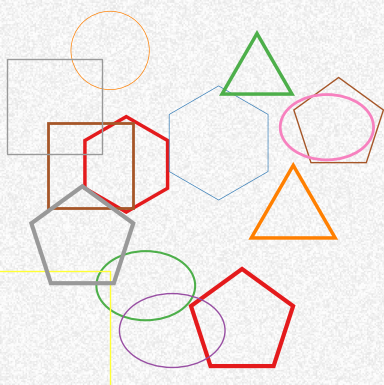[{"shape": "pentagon", "thickness": 3, "radius": 0.7, "center": [0.629, 0.162]}, {"shape": "hexagon", "thickness": 2.5, "radius": 0.62, "center": [0.328, 0.573]}, {"shape": "hexagon", "thickness": 0.5, "radius": 0.74, "center": [0.568, 0.629]}, {"shape": "oval", "thickness": 1.5, "radius": 0.64, "center": [0.379, 0.258]}, {"shape": "triangle", "thickness": 2.5, "radius": 0.52, "center": [0.668, 0.808]}, {"shape": "oval", "thickness": 1, "radius": 0.69, "center": [0.447, 0.141]}, {"shape": "circle", "thickness": 0.5, "radius": 0.51, "center": [0.286, 0.869]}, {"shape": "triangle", "thickness": 2.5, "radius": 0.63, "center": [0.762, 0.445]}, {"shape": "square", "thickness": 1, "radius": 0.75, "center": [0.136, 0.145]}, {"shape": "pentagon", "thickness": 1, "radius": 0.61, "center": [0.88, 0.676]}, {"shape": "square", "thickness": 2, "radius": 0.55, "center": [0.236, 0.569]}, {"shape": "oval", "thickness": 2, "radius": 0.61, "center": [0.849, 0.67]}, {"shape": "pentagon", "thickness": 3, "radius": 0.7, "center": [0.214, 0.377]}, {"shape": "square", "thickness": 1, "radius": 0.62, "center": [0.142, 0.723]}]